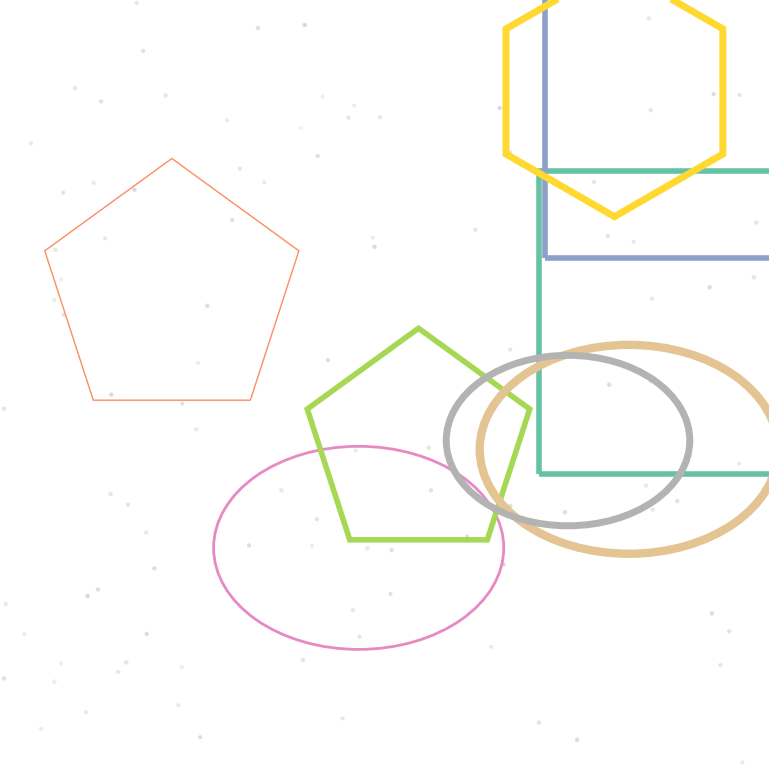[{"shape": "square", "thickness": 2, "radius": 0.98, "center": [0.897, 0.581]}, {"shape": "pentagon", "thickness": 0.5, "radius": 0.87, "center": [0.223, 0.621]}, {"shape": "square", "thickness": 2, "radius": 0.89, "center": [0.887, 0.843]}, {"shape": "oval", "thickness": 1, "radius": 0.94, "center": [0.466, 0.288]}, {"shape": "pentagon", "thickness": 2, "radius": 0.76, "center": [0.544, 0.422]}, {"shape": "hexagon", "thickness": 2.5, "radius": 0.81, "center": [0.798, 0.881]}, {"shape": "oval", "thickness": 3, "radius": 0.97, "center": [0.817, 0.417]}, {"shape": "oval", "thickness": 2.5, "radius": 0.79, "center": [0.738, 0.428]}]